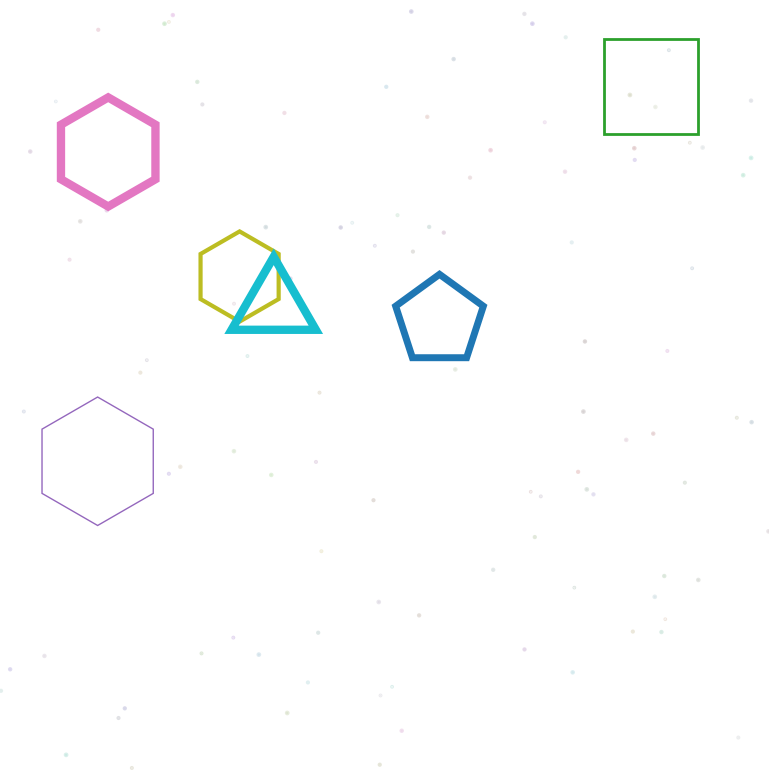[{"shape": "pentagon", "thickness": 2.5, "radius": 0.3, "center": [0.571, 0.584]}, {"shape": "square", "thickness": 1, "radius": 0.31, "center": [0.845, 0.888]}, {"shape": "hexagon", "thickness": 0.5, "radius": 0.42, "center": [0.127, 0.401]}, {"shape": "hexagon", "thickness": 3, "radius": 0.35, "center": [0.141, 0.803]}, {"shape": "hexagon", "thickness": 1.5, "radius": 0.29, "center": [0.311, 0.641]}, {"shape": "triangle", "thickness": 3, "radius": 0.32, "center": [0.355, 0.603]}]